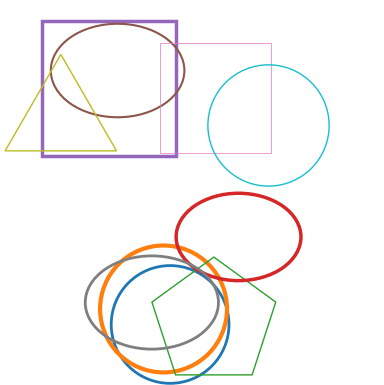[{"shape": "circle", "thickness": 2, "radius": 0.76, "center": [0.442, 0.157]}, {"shape": "circle", "thickness": 3, "radius": 0.82, "center": [0.425, 0.197]}, {"shape": "pentagon", "thickness": 1, "radius": 0.85, "center": [0.555, 0.163]}, {"shape": "oval", "thickness": 2.5, "radius": 0.81, "center": [0.62, 0.385]}, {"shape": "square", "thickness": 2.5, "radius": 0.87, "center": [0.283, 0.77]}, {"shape": "oval", "thickness": 1.5, "radius": 0.87, "center": [0.305, 0.817]}, {"shape": "square", "thickness": 0.5, "radius": 0.72, "center": [0.56, 0.746]}, {"shape": "oval", "thickness": 2, "radius": 0.86, "center": [0.394, 0.214]}, {"shape": "triangle", "thickness": 1, "radius": 0.83, "center": [0.158, 0.692]}, {"shape": "circle", "thickness": 1, "radius": 0.79, "center": [0.697, 0.674]}]